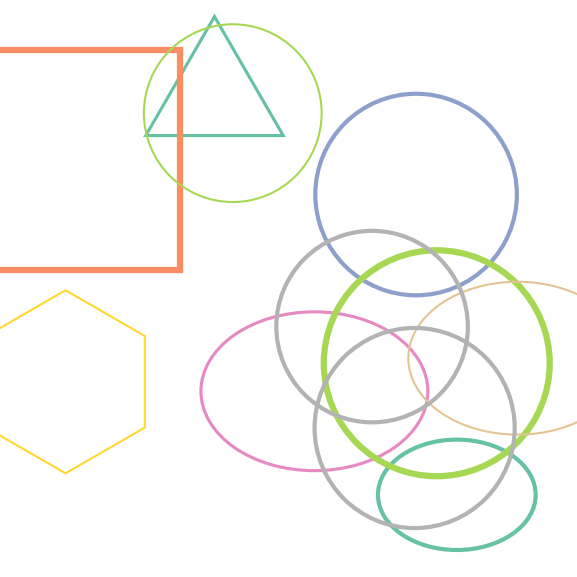[{"shape": "triangle", "thickness": 1.5, "radius": 0.69, "center": [0.371, 0.833]}, {"shape": "oval", "thickness": 2, "radius": 0.68, "center": [0.791, 0.142]}, {"shape": "square", "thickness": 3, "radius": 0.95, "center": [0.122, 0.722]}, {"shape": "circle", "thickness": 2, "radius": 0.87, "center": [0.72, 0.662]}, {"shape": "oval", "thickness": 1.5, "radius": 0.98, "center": [0.544, 0.322]}, {"shape": "circle", "thickness": 1, "radius": 0.77, "center": [0.403, 0.803]}, {"shape": "circle", "thickness": 3, "radius": 0.98, "center": [0.756, 0.37]}, {"shape": "hexagon", "thickness": 1, "radius": 0.79, "center": [0.113, 0.338]}, {"shape": "oval", "thickness": 1, "radius": 0.95, "center": [0.896, 0.379]}, {"shape": "circle", "thickness": 2, "radius": 0.87, "center": [0.718, 0.258]}, {"shape": "circle", "thickness": 2, "radius": 0.83, "center": [0.644, 0.434]}]